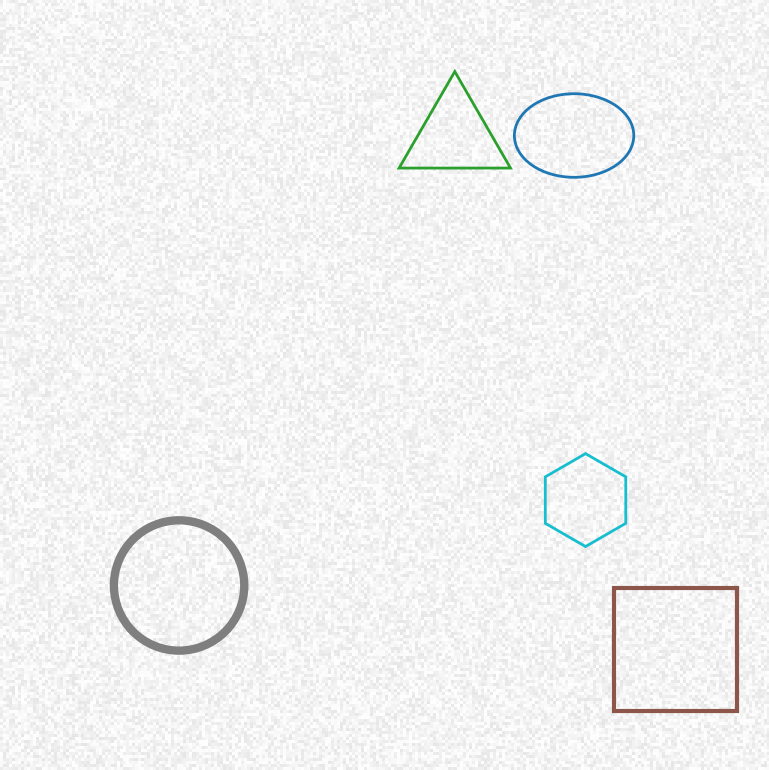[{"shape": "oval", "thickness": 1, "radius": 0.39, "center": [0.746, 0.824]}, {"shape": "triangle", "thickness": 1, "radius": 0.42, "center": [0.591, 0.824]}, {"shape": "square", "thickness": 1.5, "radius": 0.4, "center": [0.877, 0.157]}, {"shape": "circle", "thickness": 3, "radius": 0.42, "center": [0.233, 0.24]}, {"shape": "hexagon", "thickness": 1, "radius": 0.3, "center": [0.76, 0.351]}]